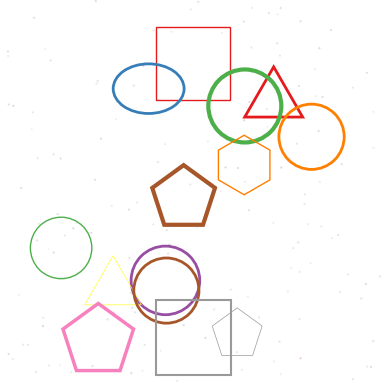[{"shape": "triangle", "thickness": 2, "radius": 0.43, "center": [0.711, 0.739]}, {"shape": "square", "thickness": 1, "radius": 0.48, "center": [0.501, 0.835]}, {"shape": "oval", "thickness": 2, "radius": 0.46, "center": [0.386, 0.77]}, {"shape": "circle", "thickness": 1, "radius": 0.4, "center": [0.159, 0.356]}, {"shape": "circle", "thickness": 3, "radius": 0.47, "center": [0.636, 0.725]}, {"shape": "circle", "thickness": 2, "radius": 0.45, "center": [0.43, 0.272]}, {"shape": "hexagon", "thickness": 1, "radius": 0.39, "center": [0.634, 0.571]}, {"shape": "circle", "thickness": 2, "radius": 0.42, "center": [0.809, 0.645]}, {"shape": "triangle", "thickness": 0.5, "radius": 0.42, "center": [0.294, 0.251]}, {"shape": "pentagon", "thickness": 3, "radius": 0.43, "center": [0.477, 0.485]}, {"shape": "circle", "thickness": 2, "radius": 0.42, "center": [0.432, 0.245]}, {"shape": "pentagon", "thickness": 2.5, "radius": 0.48, "center": [0.255, 0.115]}, {"shape": "pentagon", "thickness": 0.5, "radius": 0.34, "center": [0.616, 0.132]}, {"shape": "square", "thickness": 1.5, "radius": 0.49, "center": [0.504, 0.124]}]